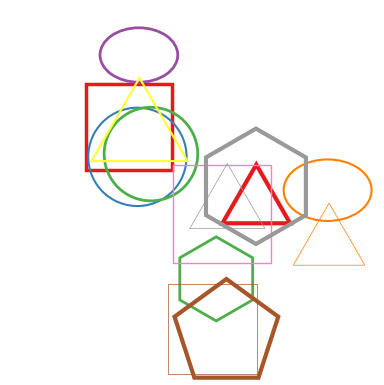[{"shape": "triangle", "thickness": 3, "radius": 0.51, "center": [0.666, 0.471]}, {"shape": "square", "thickness": 2.5, "radius": 0.56, "center": [0.335, 0.67]}, {"shape": "circle", "thickness": 1.5, "radius": 0.64, "center": [0.357, 0.593]}, {"shape": "circle", "thickness": 2, "radius": 0.61, "center": [0.392, 0.6]}, {"shape": "hexagon", "thickness": 2, "radius": 0.55, "center": [0.562, 0.276]}, {"shape": "oval", "thickness": 2, "radius": 0.5, "center": [0.361, 0.857]}, {"shape": "triangle", "thickness": 0.5, "radius": 0.54, "center": [0.855, 0.365]}, {"shape": "oval", "thickness": 1.5, "radius": 0.57, "center": [0.851, 0.506]}, {"shape": "triangle", "thickness": 1.5, "radius": 0.72, "center": [0.362, 0.654]}, {"shape": "pentagon", "thickness": 3, "radius": 0.71, "center": [0.588, 0.134]}, {"shape": "square", "thickness": 0.5, "radius": 0.58, "center": [0.552, 0.145]}, {"shape": "square", "thickness": 1, "radius": 0.64, "center": [0.577, 0.444]}, {"shape": "triangle", "thickness": 0.5, "radius": 0.56, "center": [0.59, 0.463]}, {"shape": "hexagon", "thickness": 3, "radius": 0.75, "center": [0.665, 0.516]}]